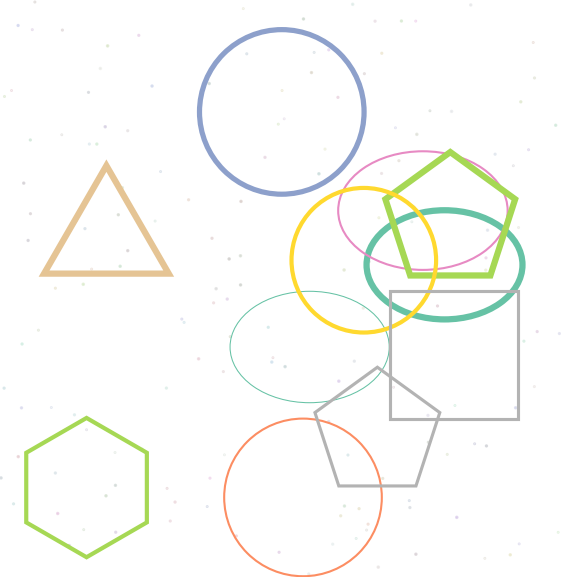[{"shape": "oval", "thickness": 0.5, "radius": 0.69, "center": [0.536, 0.398]}, {"shape": "oval", "thickness": 3, "radius": 0.68, "center": [0.77, 0.541]}, {"shape": "circle", "thickness": 1, "radius": 0.68, "center": [0.525, 0.138]}, {"shape": "circle", "thickness": 2.5, "radius": 0.71, "center": [0.488, 0.805]}, {"shape": "oval", "thickness": 1, "radius": 0.73, "center": [0.732, 0.634]}, {"shape": "hexagon", "thickness": 2, "radius": 0.6, "center": [0.15, 0.155]}, {"shape": "pentagon", "thickness": 3, "radius": 0.59, "center": [0.78, 0.618]}, {"shape": "circle", "thickness": 2, "radius": 0.63, "center": [0.63, 0.549]}, {"shape": "triangle", "thickness": 3, "radius": 0.62, "center": [0.184, 0.588]}, {"shape": "square", "thickness": 1.5, "radius": 0.55, "center": [0.786, 0.384]}, {"shape": "pentagon", "thickness": 1.5, "radius": 0.57, "center": [0.653, 0.25]}]